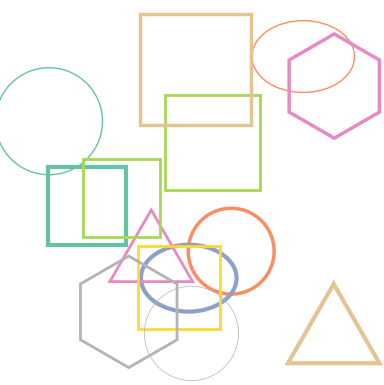[{"shape": "circle", "thickness": 1, "radius": 0.7, "center": [0.127, 0.685]}, {"shape": "square", "thickness": 3, "radius": 0.51, "center": [0.227, 0.464]}, {"shape": "oval", "thickness": 1, "radius": 0.67, "center": [0.788, 0.853]}, {"shape": "circle", "thickness": 2.5, "radius": 0.56, "center": [0.6, 0.348]}, {"shape": "oval", "thickness": 3, "radius": 0.62, "center": [0.49, 0.278]}, {"shape": "triangle", "thickness": 2, "radius": 0.62, "center": [0.393, 0.331]}, {"shape": "hexagon", "thickness": 2.5, "radius": 0.68, "center": [0.868, 0.776]}, {"shape": "square", "thickness": 2, "radius": 0.5, "center": [0.316, 0.486]}, {"shape": "square", "thickness": 2, "radius": 0.62, "center": [0.553, 0.63]}, {"shape": "square", "thickness": 2, "radius": 0.54, "center": [0.465, 0.254]}, {"shape": "triangle", "thickness": 3, "radius": 0.69, "center": [0.867, 0.125]}, {"shape": "square", "thickness": 2.5, "radius": 0.72, "center": [0.508, 0.82]}, {"shape": "circle", "thickness": 0.5, "radius": 0.61, "center": [0.497, 0.134]}, {"shape": "hexagon", "thickness": 2, "radius": 0.72, "center": [0.334, 0.19]}]